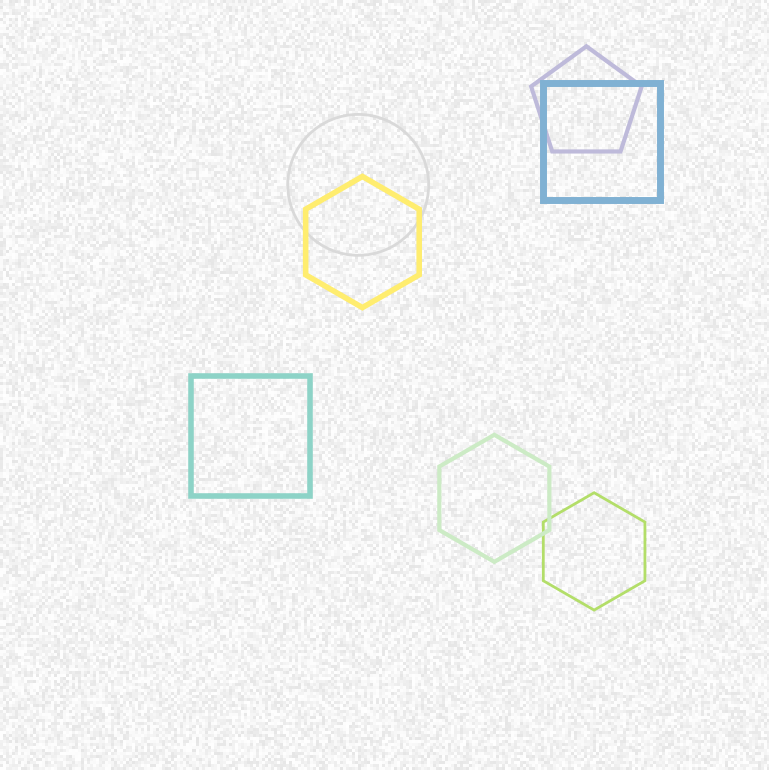[{"shape": "square", "thickness": 2, "radius": 0.39, "center": [0.325, 0.434]}, {"shape": "pentagon", "thickness": 1.5, "radius": 0.38, "center": [0.762, 0.864]}, {"shape": "square", "thickness": 2.5, "radius": 0.38, "center": [0.781, 0.817]}, {"shape": "hexagon", "thickness": 1, "radius": 0.38, "center": [0.772, 0.284]}, {"shape": "circle", "thickness": 1, "radius": 0.46, "center": [0.465, 0.76]}, {"shape": "hexagon", "thickness": 1.5, "radius": 0.41, "center": [0.642, 0.353]}, {"shape": "hexagon", "thickness": 2, "radius": 0.43, "center": [0.471, 0.686]}]